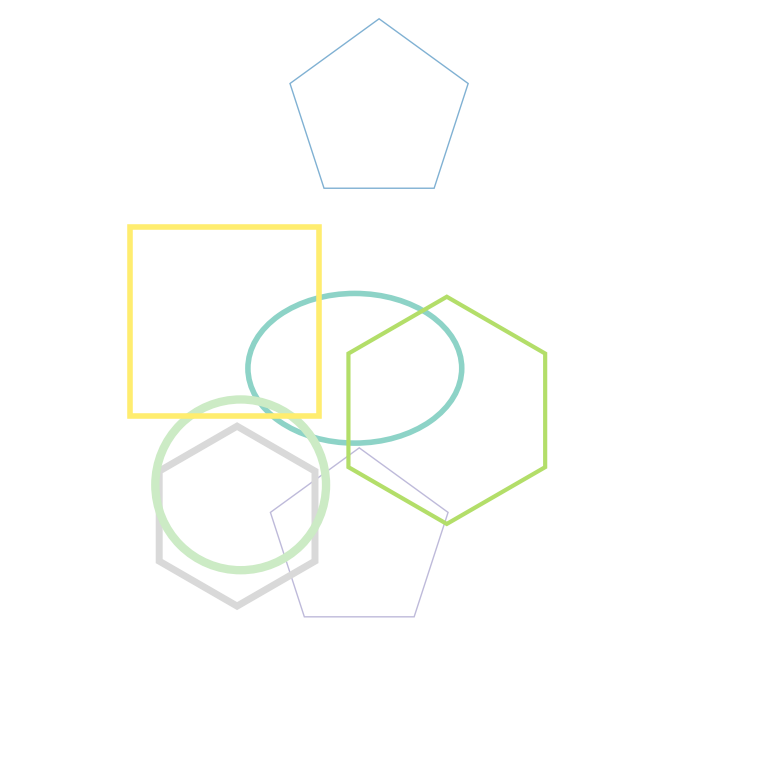[{"shape": "oval", "thickness": 2, "radius": 0.69, "center": [0.461, 0.522]}, {"shape": "pentagon", "thickness": 0.5, "radius": 0.61, "center": [0.467, 0.297]}, {"shape": "pentagon", "thickness": 0.5, "radius": 0.61, "center": [0.492, 0.854]}, {"shape": "hexagon", "thickness": 1.5, "radius": 0.74, "center": [0.58, 0.467]}, {"shape": "hexagon", "thickness": 2.5, "radius": 0.58, "center": [0.308, 0.33]}, {"shape": "circle", "thickness": 3, "radius": 0.55, "center": [0.313, 0.37]}, {"shape": "square", "thickness": 2, "radius": 0.62, "center": [0.292, 0.583]}]